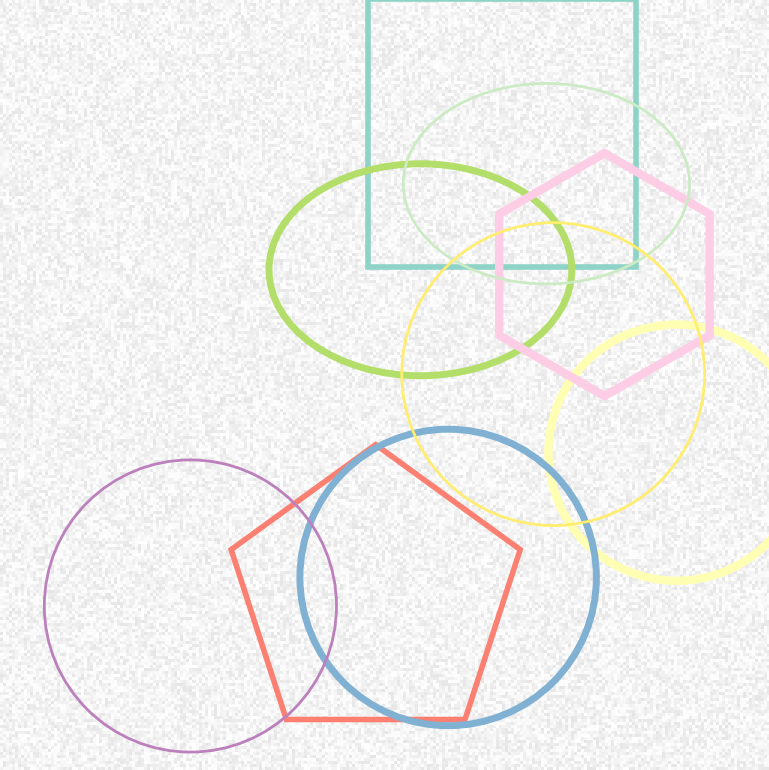[{"shape": "square", "thickness": 2, "radius": 0.87, "center": [0.652, 0.827]}, {"shape": "circle", "thickness": 3, "radius": 0.83, "center": [0.879, 0.412]}, {"shape": "pentagon", "thickness": 2, "radius": 0.99, "center": [0.488, 0.225]}, {"shape": "circle", "thickness": 2.5, "radius": 0.96, "center": [0.582, 0.25]}, {"shape": "oval", "thickness": 2.5, "radius": 0.98, "center": [0.546, 0.65]}, {"shape": "hexagon", "thickness": 3, "radius": 0.79, "center": [0.785, 0.643]}, {"shape": "circle", "thickness": 1, "radius": 0.95, "center": [0.247, 0.213]}, {"shape": "oval", "thickness": 1, "radius": 0.93, "center": [0.71, 0.761]}, {"shape": "circle", "thickness": 1, "radius": 0.98, "center": [0.718, 0.514]}]